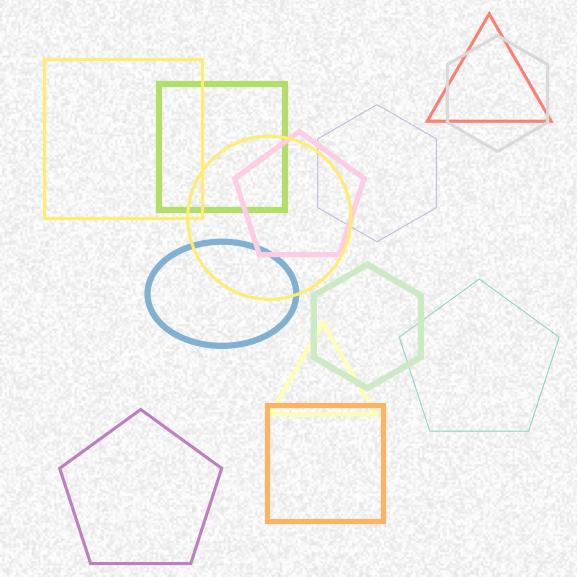[{"shape": "pentagon", "thickness": 0.5, "radius": 0.73, "center": [0.83, 0.37]}, {"shape": "triangle", "thickness": 2, "radius": 0.53, "center": [0.559, 0.335]}, {"shape": "hexagon", "thickness": 0.5, "radius": 0.59, "center": [0.653, 0.699]}, {"shape": "triangle", "thickness": 1.5, "radius": 0.62, "center": [0.847, 0.851]}, {"shape": "oval", "thickness": 3, "radius": 0.64, "center": [0.384, 0.49]}, {"shape": "square", "thickness": 2.5, "radius": 0.5, "center": [0.563, 0.197]}, {"shape": "square", "thickness": 3, "radius": 0.55, "center": [0.384, 0.745]}, {"shape": "pentagon", "thickness": 2.5, "radius": 0.59, "center": [0.518, 0.654]}, {"shape": "hexagon", "thickness": 1.5, "radius": 0.5, "center": [0.861, 0.837]}, {"shape": "pentagon", "thickness": 1.5, "radius": 0.74, "center": [0.244, 0.143]}, {"shape": "hexagon", "thickness": 3, "radius": 0.54, "center": [0.636, 0.434]}, {"shape": "circle", "thickness": 1.5, "radius": 0.71, "center": [0.466, 0.622]}, {"shape": "square", "thickness": 1.5, "radius": 0.69, "center": [0.213, 0.759]}]